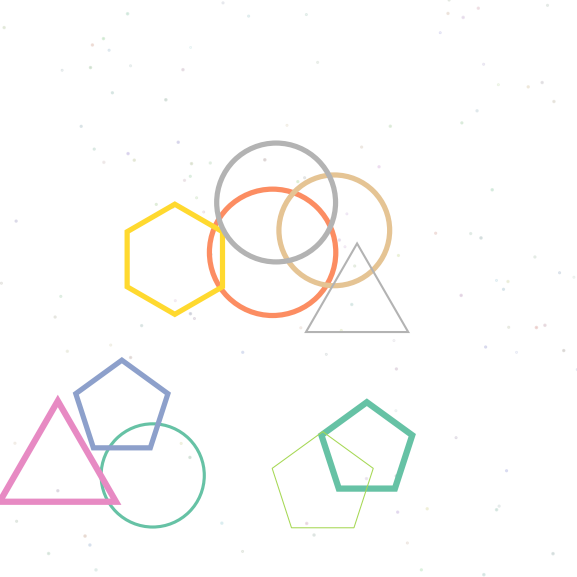[{"shape": "pentagon", "thickness": 3, "radius": 0.41, "center": [0.635, 0.22]}, {"shape": "circle", "thickness": 1.5, "radius": 0.45, "center": [0.264, 0.176]}, {"shape": "circle", "thickness": 2.5, "radius": 0.55, "center": [0.472, 0.562]}, {"shape": "pentagon", "thickness": 2.5, "radius": 0.42, "center": [0.211, 0.292]}, {"shape": "triangle", "thickness": 3, "radius": 0.58, "center": [0.1, 0.188]}, {"shape": "pentagon", "thickness": 0.5, "radius": 0.46, "center": [0.559, 0.16]}, {"shape": "hexagon", "thickness": 2.5, "radius": 0.48, "center": [0.303, 0.55]}, {"shape": "circle", "thickness": 2.5, "radius": 0.48, "center": [0.579, 0.6]}, {"shape": "triangle", "thickness": 1, "radius": 0.51, "center": [0.618, 0.475]}, {"shape": "circle", "thickness": 2.5, "radius": 0.51, "center": [0.478, 0.649]}]